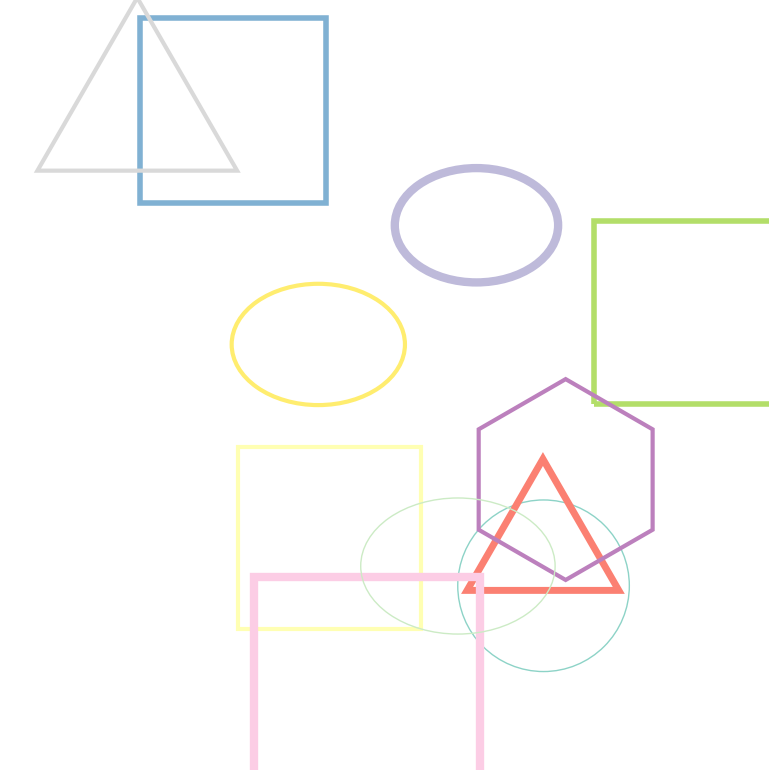[{"shape": "circle", "thickness": 0.5, "radius": 0.56, "center": [0.706, 0.239]}, {"shape": "square", "thickness": 1.5, "radius": 0.59, "center": [0.428, 0.301]}, {"shape": "oval", "thickness": 3, "radius": 0.53, "center": [0.619, 0.707]}, {"shape": "triangle", "thickness": 2.5, "radius": 0.57, "center": [0.705, 0.29]}, {"shape": "square", "thickness": 2, "radius": 0.6, "center": [0.303, 0.856]}, {"shape": "square", "thickness": 2, "radius": 0.6, "center": [0.891, 0.594]}, {"shape": "square", "thickness": 3, "radius": 0.73, "center": [0.476, 0.105]}, {"shape": "triangle", "thickness": 1.5, "radius": 0.75, "center": [0.178, 0.853]}, {"shape": "hexagon", "thickness": 1.5, "radius": 0.65, "center": [0.735, 0.377]}, {"shape": "oval", "thickness": 0.5, "radius": 0.63, "center": [0.595, 0.265]}, {"shape": "oval", "thickness": 1.5, "radius": 0.56, "center": [0.413, 0.553]}]